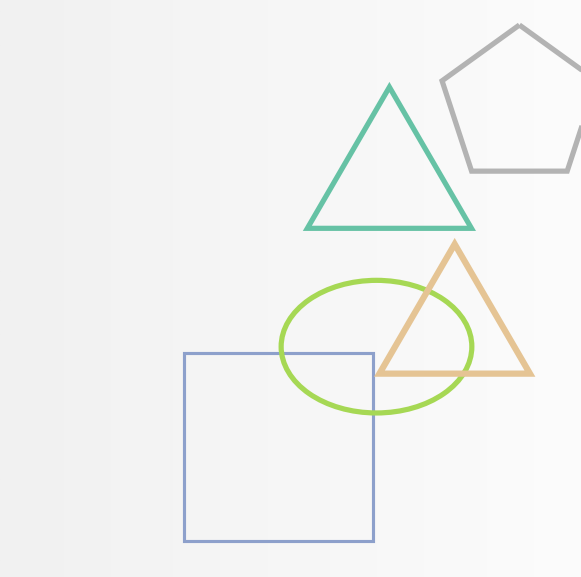[{"shape": "triangle", "thickness": 2.5, "radius": 0.82, "center": [0.67, 0.685]}, {"shape": "square", "thickness": 1.5, "radius": 0.81, "center": [0.479, 0.225]}, {"shape": "oval", "thickness": 2.5, "radius": 0.82, "center": [0.648, 0.399]}, {"shape": "triangle", "thickness": 3, "radius": 0.75, "center": [0.782, 0.427]}, {"shape": "pentagon", "thickness": 2.5, "radius": 0.7, "center": [0.894, 0.816]}]